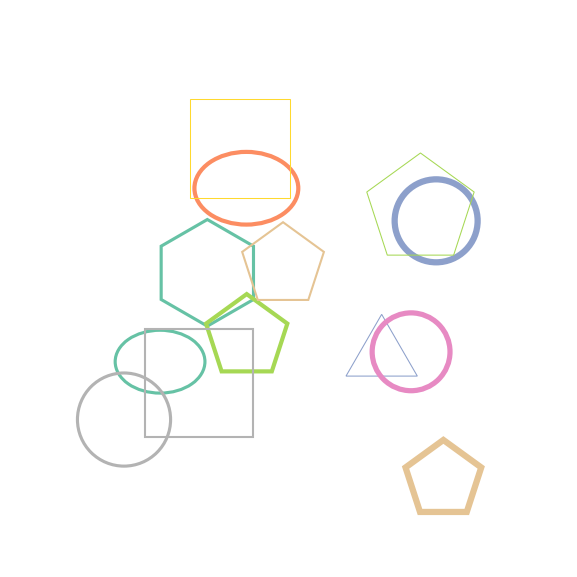[{"shape": "hexagon", "thickness": 1.5, "radius": 0.46, "center": [0.359, 0.527]}, {"shape": "oval", "thickness": 1.5, "radius": 0.39, "center": [0.277, 0.373]}, {"shape": "oval", "thickness": 2, "radius": 0.45, "center": [0.427, 0.673]}, {"shape": "triangle", "thickness": 0.5, "radius": 0.36, "center": [0.661, 0.384]}, {"shape": "circle", "thickness": 3, "radius": 0.36, "center": [0.755, 0.617]}, {"shape": "circle", "thickness": 2.5, "radius": 0.34, "center": [0.712, 0.39]}, {"shape": "pentagon", "thickness": 2, "radius": 0.37, "center": [0.427, 0.416]}, {"shape": "pentagon", "thickness": 0.5, "radius": 0.49, "center": [0.728, 0.636]}, {"shape": "square", "thickness": 0.5, "radius": 0.43, "center": [0.416, 0.742]}, {"shape": "pentagon", "thickness": 3, "radius": 0.34, "center": [0.768, 0.168]}, {"shape": "pentagon", "thickness": 1, "radius": 0.37, "center": [0.49, 0.54]}, {"shape": "circle", "thickness": 1.5, "radius": 0.4, "center": [0.215, 0.273]}, {"shape": "square", "thickness": 1, "radius": 0.47, "center": [0.345, 0.335]}]